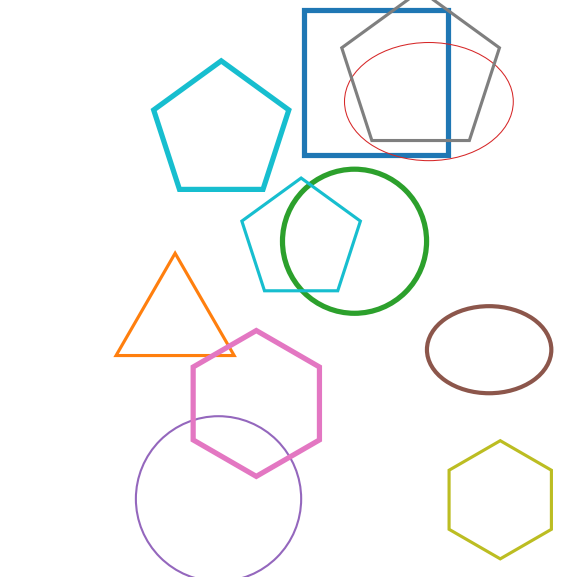[{"shape": "square", "thickness": 2.5, "radius": 0.63, "center": [0.651, 0.856]}, {"shape": "triangle", "thickness": 1.5, "radius": 0.59, "center": [0.303, 0.443]}, {"shape": "circle", "thickness": 2.5, "radius": 0.62, "center": [0.614, 0.581]}, {"shape": "oval", "thickness": 0.5, "radius": 0.73, "center": [0.743, 0.823]}, {"shape": "circle", "thickness": 1, "radius": 0.72, "center": [0.378, 0.135]}, {"shape": "oval", "thickness": 2, "radius": 0.54, "center": [0.847, 0.394]}, {"shape": "hexagon", "thickness": 2.5, "radius": 0.63, "center": [0.444, 0.3]}, {"shape": "pentagon", "thickness": 1.5, "radius": 0.72, "center": [0.728, 0.872]}, {"shape": "hexagon", "thickness": 1.5, "radius": 0.51, "center": [0.866, 0.134]}, {"shape": "pentagon", "thickness": 1.5, "radius": 0.54, "center": [0.521, 0.583]}, {"shape": "pentagon", "thickness": 2.5, "radius": 0.62, "center": [0.383, 0.771]}]